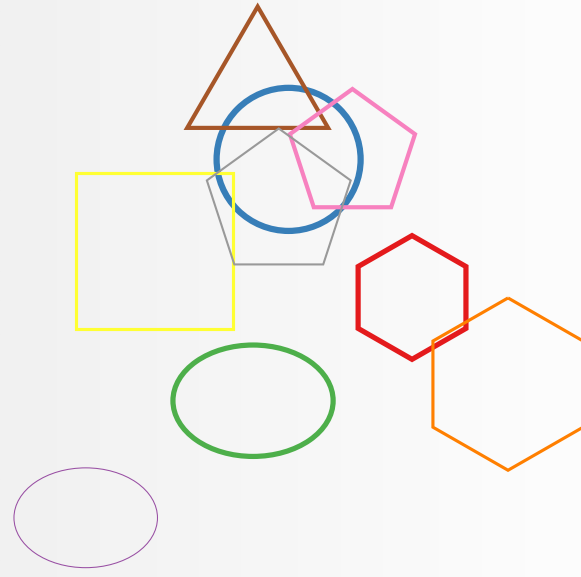[{"shape": "hexagon", "thickness": 2.5, "radius": 0.54, "center": [0.709, 0.484]}, {"shape": "circle", "thickness": 3, "radius": 0.62, "center": [0.497, 0.723]}, {"shape": "oval", "thickness": 2.5, "radius": 0.69, "center": [0.435, 0.305]}, {"shape": "oval", "thickness": 0.5, "radius": 0.62, "center": [0.147, 0.103]}, {"shape": "hexagon", "thickness": 1.5, "radius": 0.75, "center": [0.874, 0.334]}, {"shape": "square", "thickness": 1.5, "radius": 0.68, "center": [0.266, 0.564]}, {"shape": "triangle", "thickness": 2, "radius": 0.7, "center": [0.443, 0.848]}, {"shape": "pentagon", "thickness": 2, "radius": 0.57, "center": [0.606, 0.732]}, {"shape": "pentagon", "thickness": 1, "radius": 0.65, "center": [0.48, 0.646]}]